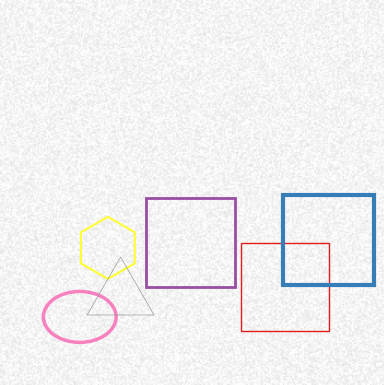[{"shape": "square", "thickness": 1, "radius": 0.57, "center": [0.74, 0.255]}, {"shape": "square", "thickness": 3, "radius": 0.59, "center": [0.854, 0.377]}, {"shape": "square", "thickness": 2, "radius": 0.58, "center": [0.494, 0.37]}, {"shape": "hexagon", "thickness": 1.5, "radius": 0.4, "center": [0.28, 0.356]}, {"shape": "oval", "thickness": 2.5, "radius": 0.47, "center": [0.207, 0.177]}, {"shape": "triangle", "thickness": 0.5, "radius": 0.5, "center": [0.313, 0.232]}]